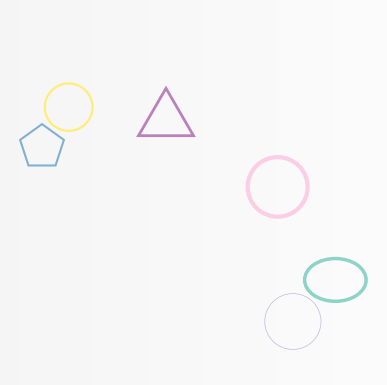[{"shape": "oval", "thickness": 2.5, "radius": 0.4, "center": [0.865, 0.273]}, {"shape": "circle", "thickness": 0.5, "radius": 0.36, "center": [0.756, 0.165]}, {"shape": "pentagon", "thickness": 1.5, "radius": 0.3, "center": [0.108, 0.618]}, {"shape": "circle", "thickness": 3, "radius": 0.39, "center": [0.717, 0.515]}, {"shape": "triangle", "thickness": 2, "radius": 0.41, "center": [0.428, 0.689]}, {"shape": "circle", "thickness": 1.5, "radius": 0.31, "center": [0.177, 0.722]}]